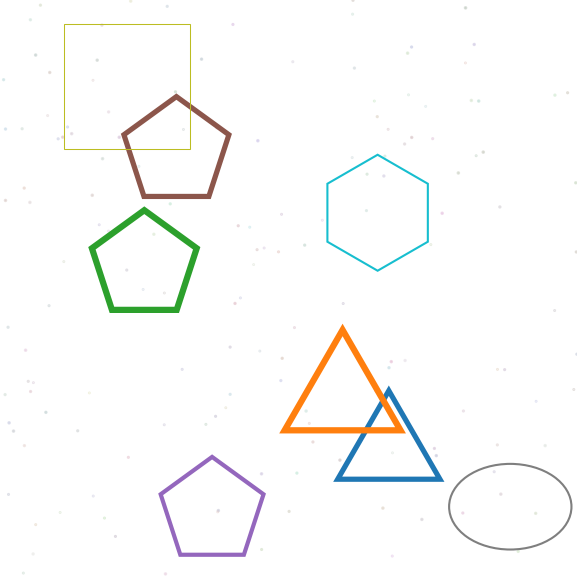[{"shape": "triangle", "thickness": 2.5, "radius": 0.51, "center": [0.673, 0.22]}, {"shape": "triangle", "thickness": 3, "radius": 0.58, "center": [0.593, 0.312]}, {"shape": "pentagon", "thickness": 3, "radius": 0.48, "center": [0.25, 0.54]}, {"shape": "pentagon", "thickness": 2, "radius": 0.47, "center": [0.367, 0.114]}, {"shape": "pentagon", "thickness": 2.5, "radius": 0.48, "center": [0.305, 0.736]}, {"shape": "oval", "thickness": 1, "radius": 0.53, "center": [0.884, 0.122]}, {"shape": "square", "thickness": 0.5, "radius": 0.54, "center": [0.22, 0.849]}, {"shape": "hexagon", "thickness": 1, "radius": 0.5, "center": [0.654, 0.631]}]